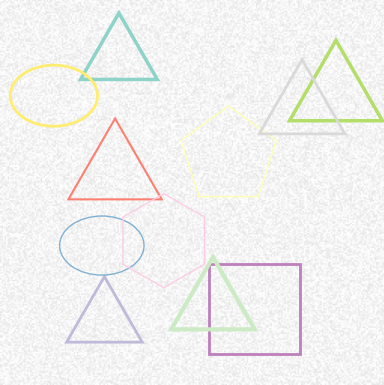[{"shape": "triangle", "thickness": 2.5, "radius": 0.58, "center": [0.309, 0.851]}, {"shape": "pentagon", "thickness": 1, "radius": 0.65, "center": [0.594, 0.595]}, {"shape": "triangle", "thickness": 2, "radius": 0.57, "center": [0.271, 0.168]}, {"shape": "triangle", "thickness": 1.5, "radius": 0.7, "center": [0.299, 0.552]}, {"shape": "oval", "thickness": 1, "radius": 0.55, "center": [0.264, 0.362]}, {"shape": "triangle", "thickness": 2.5, "radius": 0.7, "center": [0.873, 0.756]}, {"shape": "hexagon", "thickness": 1, "radius": 0.61, "center": [0.425, 0.375]}, {"shape": "triangle", "thickness": 2, "radius": 0.64, "center": [0.785, 0.717]}, {"shape": "square", "thickness": 2, "radius": 0.59, "center": [0.661, 0.197]}, {"shape": "triangle", "thickness": 3, "radius": 0.62, "center": [0.553, 0.207]}, {"shape": "oval", "thickness": 2, "radius": 0.57, "center": [0.14, 0.751]}]